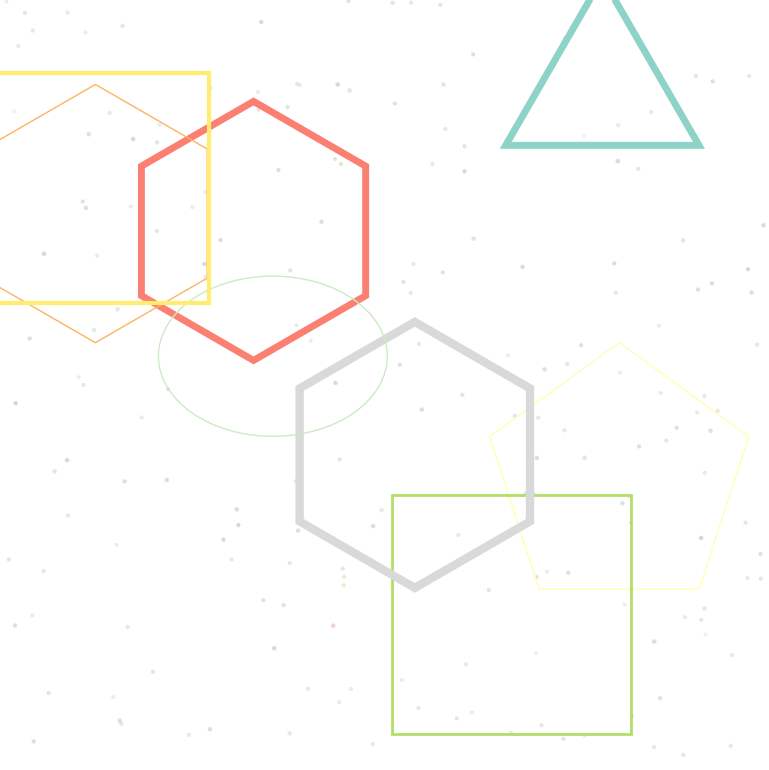[{"shape": "triangle", "thickness": 2.5, "radius": 0.72, "center": [0.782, 0.884]}, {"shape": "pentagon", "thickness": 0.5, "radius": 0.88, "center": [0.804, 0.378]}, {"shape": "hexagon", "thickness": 2.5, "radius": 0.84, "center": [0.329, 0.7]}, {"shape": "hexagon", "thickness": 0.5, "radius": 0.84, "center": [0.124, 0.723]}, {"shape": "square", "thickness": 1, "radius": 0.78, "center": [0.664, 0.202]}, {"shape": "hexagon", "thickness": 3, "radius": 0.86, "center": [0.539, 0.409]}, {"shape": "oval", "thickness": 0.5, "radius": 0.74, "center": [0.354, 0.537]}, {"shape": "square", "thickness": 1.5, "radius": 0.75, "center": [0.122, 0.756]}]